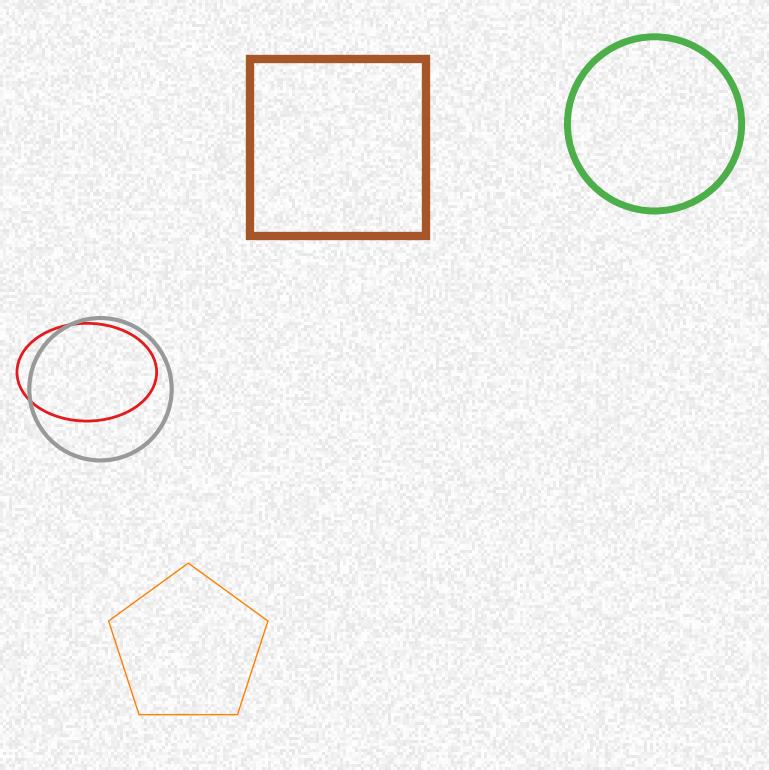[{"shape": "oval", "thickness": 1, "radius": 0.45, "center": [0.113, 0.517]}, {"shape": "circle", "thickness": 2.5, "radius": 0.57, "center": [0.85, 0.839]}, {"shape": "pentagon", "thickness": 0.5, "radius": 0.54, "center": [0.245, 0.16]}, {"shape": "square", "thickness": 3, "radius": 0.57, "center": [0.439, 0.808]}, {"shape": "circle", "thickness": 1.5, "radius": 0.46, "center": [0.131, 0.494]}]